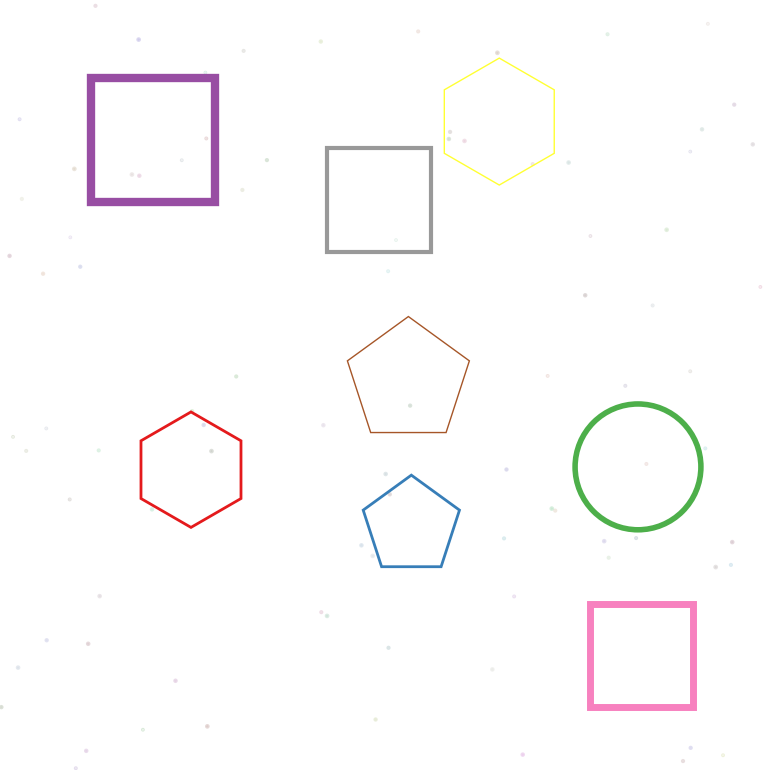[{"shape": "hexagon", "thickness": 1, "radius": 0.37, "center": [0.248, 0.39]}, {"shape": "pentagon", "thickness": 1, "radius": 0.33, "center": [0.534, 0.317]}, {"shape": "circle", "thickness": 2, "radius": 0.41, "center": [0.829, 0.394]}, {"shape": "square", "thickness": 3, "radius": 0.4, "center": [0.199, 0.818]}, {"shape": "hexagon", "thickness": 0.5, "radius": 0.41, "center": [0.648, 0.842]}, {"shape": "pentagon", "thickness": 0.5, "radius": 0.42, "center": [0.53, 0.506]}, {"shape": "square", "thickness": 2.5, "radius": 0.34, "center": [0.833, 0.148]}, {"shape": "square", "thickness": 1.5, "radius": 0.34, "center": [0.492, 0.74]}]